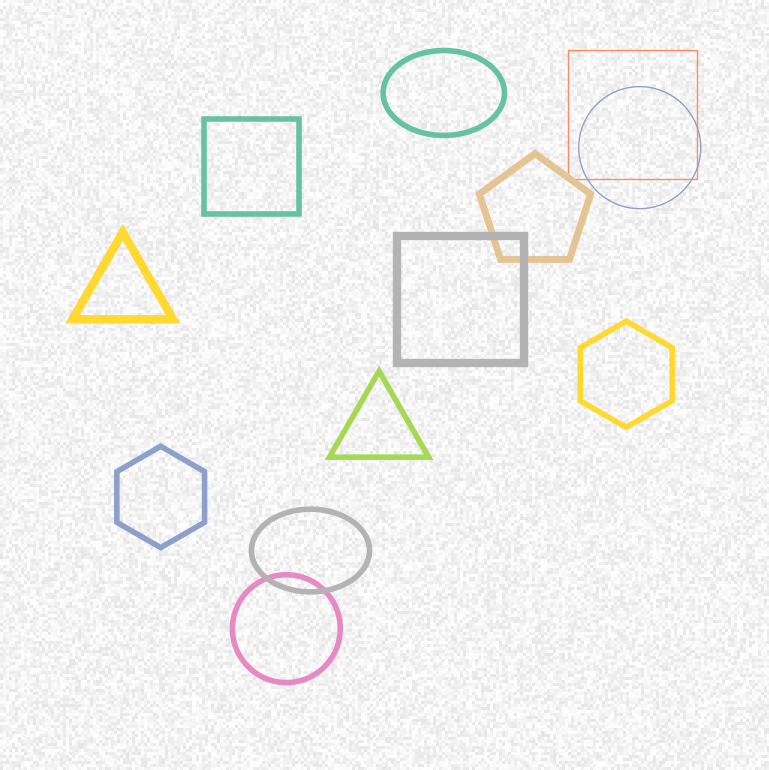[{"shape": "square", "thickness": 2, "radius": 0.31, "center": [0.326, 0.784]}, {"shape": "oval", "thickness": 2, "radius": 0.39, "center": [0.576, 0.879]}, {"shape": "square", "thickness": 0.5, "radius": 0.42, "center": [0.821, 0.851]}, {"shape": "hexagon", "thickness": 2, "radius": 0.33, "center": [0.209, 0.355]}, {"shape": "circle", "thickness": 0.5, "radius": 0.4, "center": [0.831, 0.808]}, {"shape": "circle", "thickness": 2, "radius": 0.35, "center": [0.372, 0.184]}, {"shape": "triangle", "thickness": 2, "radius": 0.37, "center": [0.492, 0.443]}, {"shape": "triangle", "thickness": 3, "radius": 0.38, "center": [0.159, 0.623]}, {"shape": "hexagon", "thickness": 2, "radius": 0.34, "center": [0.813, 0.514]}, {"shape": "pentagon", "thickness": 2.5, "radius": 0.38, "center": [0.695, 0.725]}, {"shape": "oval", "thickness": 2, "radius": 0.38, "center": [0.403, 0.285]}, {"shape": "square", "thickness": 3, "radius": 0.41, "center": [0.598, 0.611]}]